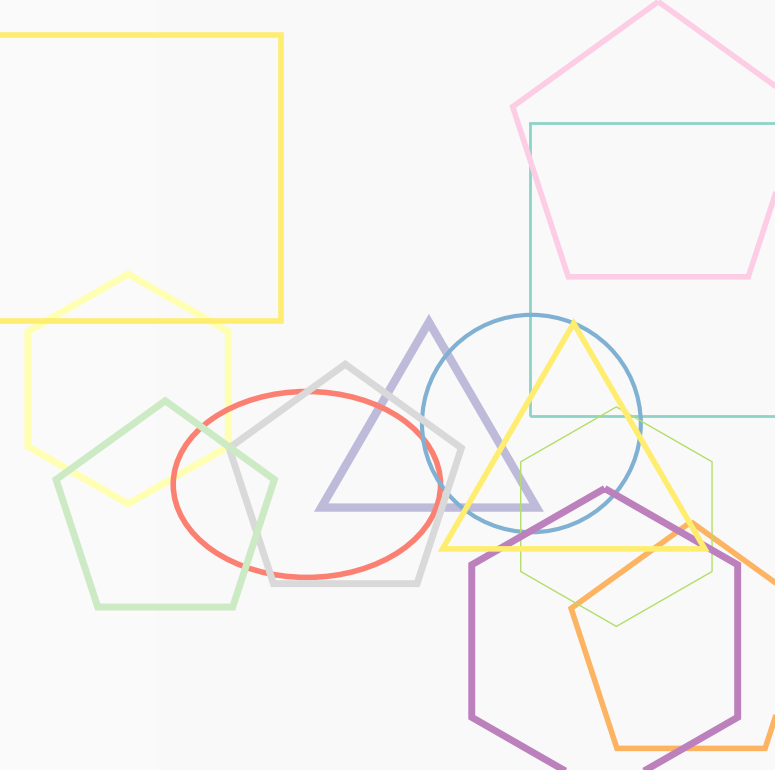[{"shape": "square", "thickness": 1, "radius": 0.95, "center": [0.874, 0.65]}, {"shape": "hexagon", "thickness": 2.5, "radius": 0.75, "center": [0.165, 0.495]}, {"shape": "triangle", "thickness": 3, "radius": 0.8, "center": [0.553, 0.421]}, {"shape": "oval", "thickness": 2, "radius": 0.86, "center": [0.396, 0.371]}, {"shape": "circle", "thickness": 1.5, "radius": 0.71, "center": [0.686, 0.45]}, {"shape": "pentagon", "thickness": 2, "radius": 0.81, "center": [0.892, 0.16]}, {"shape": "hexagon", "thickness": 0.5, "radius": 0.71, "center": [0.795, 0.329]}, {"shape": "pentagon", "thickness": 2, "radius": 0.99, "center": [0.849, 0.8]}, {"shape": "pentagon", "thickness": 2.5, "radius": 0.79, "center": [0.445, 0.369]}, {"shape": "hexagon", "thickness": 2.5, "radius": 0.99, "center": [0.78, 0.167]}, {"shape": "pentagon", "thickness": 2.5, "radius": 0.74, "center": [0.213, 0.331]}, {"shape": "square", "thickness": 2, "radius": 0.93, "center": [0.176, 0.769]}, {"shape": "triangle", "thickness": 2, "radius": 0.98, "center": [0.74, 0.385]}]